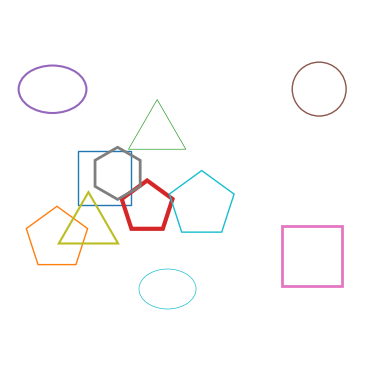[{"shape": "square", "thickness": 1, "radius": 0.35, "center": [0.272, 0.538]}, {"shape": "pentagon", "thickness": 1, "radius": 0.42, "center": [0.148, 0.38]}, {"shape": "triangle", "thickness": 0.5, "radius": 0.43, "center": [0.408, 0.655]}, {"shape": "pentagon", "thickness": 3, "radius": 0.35, "center": [0.382, 0.462]}, {"shape": "oval", "thickness": 1.5, "radius": 0.44, "center": [0.136, 0.768]}, {"shape": "circle", "thickness": 1, "radius": 0.35, "center": [0.829, 0.769]}, {"shape": "square", "thickness": 2, "radius": 0.39, "center": [0.81, 0.336]}, {"shape": "hexagon", "thickness": 2, "radius": 0.34, "center": [0.305, 0.55]}, {"shape": "triangle", "thickness": 1.5, "radius": 0.44, "center": [0.23, 0.412]}, {"shape": "pentagon", "thickness": 1, "radius": 0.44, "center": [0.524, 0.469]}, {"shape": "oval", "thickness": 0.5, "radius": 0.37, "center": [0.435, 0.249]}]